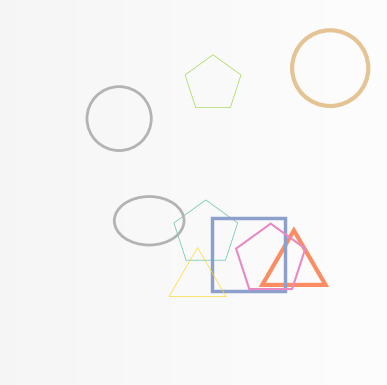[{"shape": "pentagon", "thickness": 0.5, "radius": 0.43, "center": [0.531, 0.394]}, {"shape": "triangle", "thickness": 3, "radius": 0.47, "center": [0.758, 0.307]}, {"shape": "square", "thickness": 2.5, "radius": 0.47, "center": [0.642, 0.339]}, {"shape": "pentagon", "thickness": 1.5, "radius": 0.47, "center": [0.699, 0.325]}, {"shape": "pentagon", "thickness": 0.5, "radius": 0.38, "center": [0.55, 0.782]}, {"shape": "triangle", "thickness": 0.5, "radius": 0.42, "center": [0.51, 0.272]}, {"shape": "circle", "thickness": 3, "radius": 0.49, "center": [0.852, 0.823]}, {"shape": "circle", "thickness": 2, "radius": 0.41, "center": [0.307, 0.692]}, {"shape": "oval", "thickness": 2, "radius": 0.45, "center": [0.385, 0.427]}]